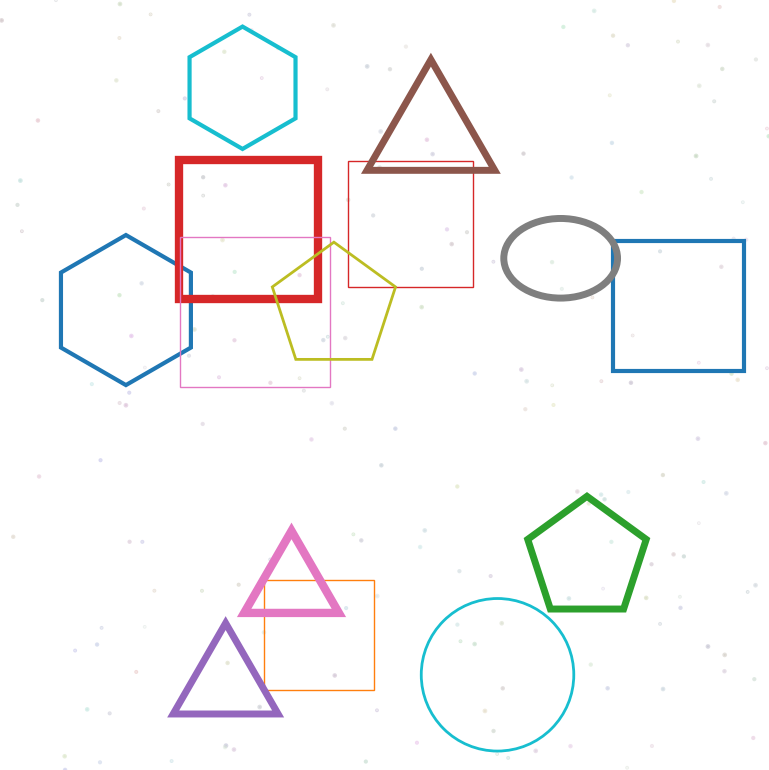[{"shape": "square", "thickness": 1.5, "radius": 0.42, "center": [0.881, 0.603]}, {"shape": "hexagon", "thickness": 1.5, "radius": 0.49, "center": [0.164, 0.597]}, {"shape": "square", "thickness": 0.5, "radius": 0.36, "center": [0.414, 0.176]}, {"shape": "pentagon", "thickness": 2.5, "radius": 0.4, "center": [0.762, 0.275]}, {"shape": "square", "thickness": 0.5, "radius": 0.41, "center": [0.533, 0.709]}, {"shape": "square", "thickness": 3, "radius": 0.45, "center": [0.323, 0.702]}, {"shape": "triangle", "thickness": 2.5, "radius": 0.39, "center": [0.293, 0.112]}, {"shape": "triangle", "thickness": 2.5, "radius": 0.48, "center": [0.56, 0.827]}, {"shape": "triangle", "thickness": 3, "radius": 0.36, "center": [0.379, 0.239]}, {"shape": "square", "thickness": 0.5, "radius": 0.49, "center": [0.331, 0.595]}, {"shape": "oval", "thickness": 2.5, "radius": 0.37, "center": [0.728, 0.665]}, {"shape": "pentagon", "thickness": 1, "radius": 0.42, "center": [0.434, 0.601]}, {"shape": "hexagon", "thickness": 1.5, "radius": 0.4, "center": [0.315, 0.886]}, {"shape": "circle", "thickness": 1, "radius": 0.5, "center": [0.646, 0.124]}]